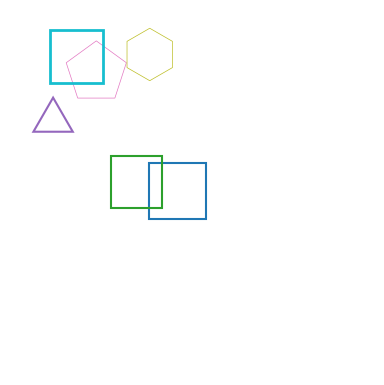[{"shape": "square", "thickness": 1.5, "radius": 0.37, "center": [0.46, 0.504]}, {"shape": "square", "thickness": 1.5, "radius": 0.33, "center": [0.354, 0.528]}, {"shape": "triangle", "thickness": 1.5, "radius": 0.3, "center": [0.138, 0.687]}, {"shape": "pentagon", "thickness": 0.5, "radius": 0.41, "center": [0.25, 0.812]}, {"shape": "hexagon", "thickness": 0.5, "radius": 0.34, "center": [0.389, 0.859]}, {"shape": "square", "thickness": 2, "radius": 0.34, "center": [0.199, 0.852]}]